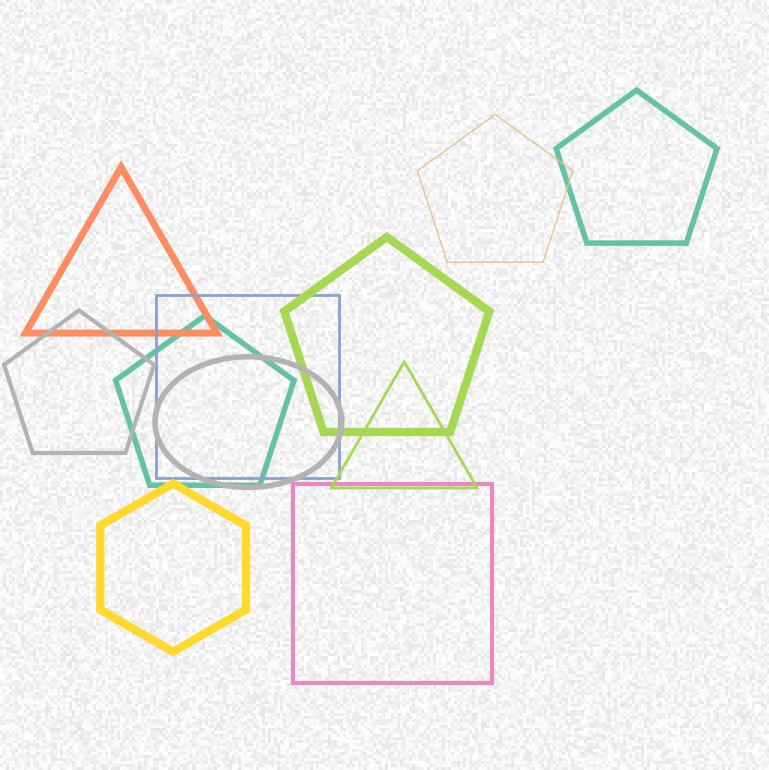[{"shape": "pentagon", "thickness": 2, "radius": 0.61, "center": [0.266, 0.468]}, {"shape": "pentagon", "thickness": 2, "radius": 0.55, "center": [0.827, 0.773]}, {"shape": "triangle", "thickness": 2.5, "radius": 0.72, "center": [0.157, 0.639]}, {"shape": "square", "thickness": 1, "radius": 0.59, "center": [0.322, 0.498]}, {"shape": "square", "thickness": 1.5, "radius": 0.65, "center": [0.509, 0.242]}, {"shape": "triangle", "thickness": 1, "radius": 0.55, "center": [0.525, 0.421]}, {"shape": "pentagon", "thickness": 3, "radius": 0.7, "center": [0.502, 0.552]}, {"shape": "hexagon", "thickness": 3, "radius": 0.55, "center": [0.225, 0.263]}, {"shape": "pentagon", "thickness": 0.5, "radius": 0.53, "center": [0.643, 0.745]}, {"shape": "pentagon", "thickness": 1.5, "radius": 0.51, "center": [0.103, 0.495]}, {"shape": "oval", "thickness": 2, "radius": 0.61, "center": [0.323, 0.452]}]